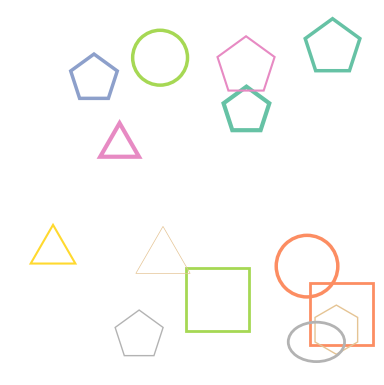[{"shape": "pentagon", "thickness": 3, "radius": 0.31, "center": [0.64, 0.712]}, {"shape": "pentagon", "thickness": 2.5, "radius": 0.37, "center": [0.864, 0.877]}, {"shape": "square", "thickness": 2, "radius": 0.41, "center": [0.887, 0.184]}, {"shape": "circle", "thickness": 2.5, "radius": 0.4, "center": [0.797, 0.309]}, {"shape": "pentagon", "thickness": 2.5, "radius": 0.32, "center": [0.244, 0.796]}, {"shape": "triangle", "thickness": 3, "radius": 0.29, "center": [0.311, 0.622]}, {"shape": "pentagon", "thickness": 1.5, "radius": 0.39, "center": [0.639, 0.828]}, {"shape": "circle", "thickness": 2.5, "radius": 0.36, "center": [0.416, 0.85]}, {"shape": "square", "thickness": 2, "radius": 0.41, "center": [0.565, 0.222]}, {"shape": "triangle", "thickness": 1.5, "radius": 0.33, "center": [0.138, 0.349]}, {"shape": "hexagon", "thickness": 1, "radius": 0.32, "center": [0.874, 0.144]}, {"shape": "triangle", "thickness": 0.5, "radius": 0.41, "center": [0.423, 0.33]}, {"shape": "pentagon", "thickness": 1, "radius": 0.33, "center": [0.361, 0.129]}, {"shape": "oval", "thickness": 2, "radius": 0.37, "center": [0.822, 0.112]}]